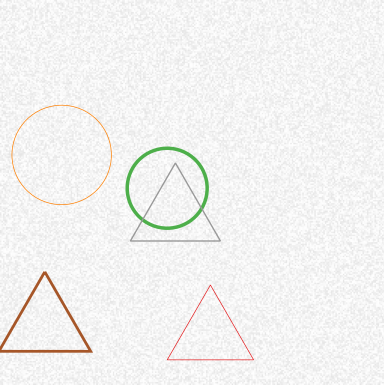[{"shape": "triangle", "thickness": 0.5, "radius": 0.65, "center": [0.547, 0.13]}, {"shape": "circle", "thickness": 2.5, "radius": 0.52, "center": [0.434, 0.511]}, {"shape": "circle", "thickness": 0.5, "radius": 0.65, "center": [0.16, 0.598]}, {"shape": "triangle", "thickness": 2, "radius": 0.69, "center": [0.116, 0.156]}, {"shape": "triangle", "thickness": 1, "radius": 0.68, "center": [0.456, 0.442]}]